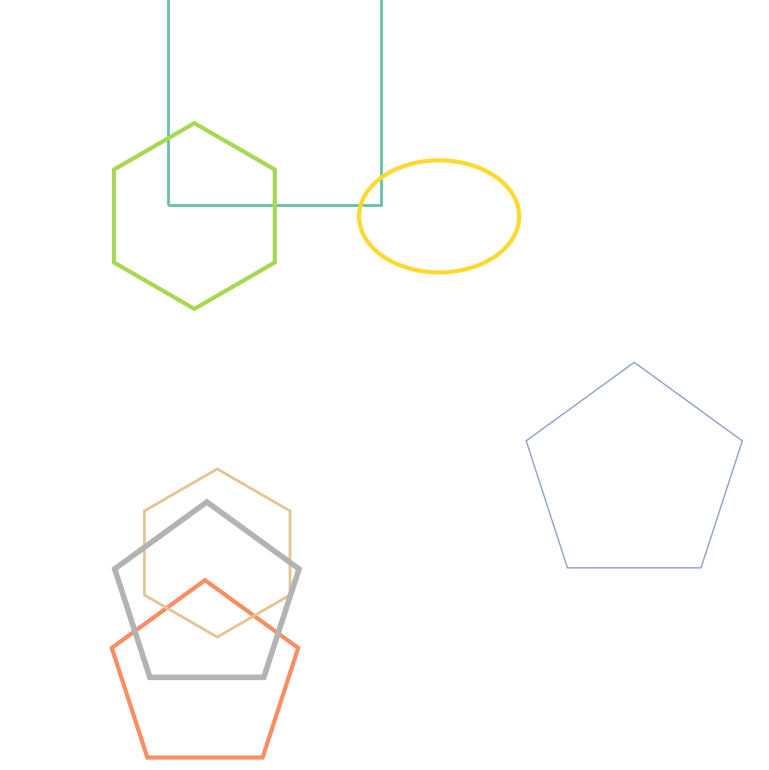[{"shape": "square", "thickness": 1, "radius": 0.69, "center": [0.356, 0.872]}, {"shape": "pentagon", "thickness": 1.5, "radius": 0.64, "center": [0.266, 0.119]}, {"shape": "pentagon", "thickness": 0.5, "radius": 0.74, "center": [0.824, 0.382]}, {"shape": "hexagon", "thickness": 1.5, "radius": 0.6, "center": [0.252, 0.719]}, {"shape": "oval", "thickness": 1.5, "radius": 0.52, "center": [0.57, 0.719]}, {"shape": "hexagon", "thickness": 1, "radius": 0.55, "center": [0.282, 0.282]}, {"shape": "pentagon", "thickness": 2, "radius": 0.63, "center": [0.269, 0.222]}]